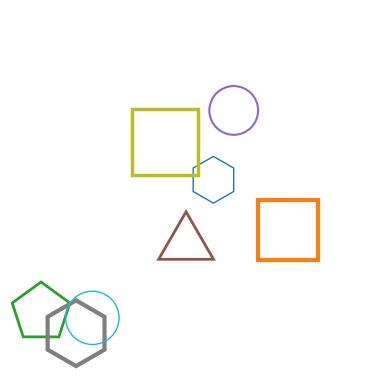[{"shape": "hexagon", "thickness": 1, "radius": 0.3, "center": [0.554, 0.533]}, {"shape": "square", "thickness": 3, "radius": 0.39, "center": [0.747, 0.403]}, {"shape": "pentagon", "thickness": 2, "radius": 0.39, "center": [0.107, 0.189]}, {"shape": "circle", "thickness": 1.5, "radius": 0.32, "center": [0.607, 0.713]}, {"shape": "triangle", "thickness": 2, "radius": 0.41, "center": [0.483, 0.368]}, {"shape": "hexagon", "thickness": 3, "radius": 0.43, "center": [0.198, 0.134]}, {"shape": "square", "thickness": 2.5, "radius": 0.43, "center": [0.428, 0.632]}, {"shape": "circle", "thickness": 1, "radius": 0.35, "center": [0.24, 0.174]}]